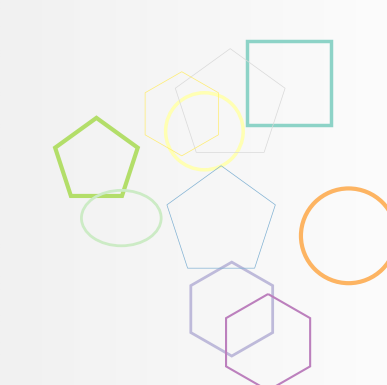[{"shape": "square", "thickness": 2.5, "radius": 0.54, "center": [0.746, 0.784]}, {"shape": "circle", "thickness": 2.5, "radius": 0.5, "center": [0.527, 0.659]}, {"shape": "hexagon", "thickness": 2, "radius": 0.61, "center": [0.598, 0.197]}, {"shape": "pentagon", "thickness": 0.5, "radius": 0.74, "center": [0.571, 0.422]}, {"shape": "circle", "thickness": 3, "radius": 0.62, "center": [0.9, 0.388]}, {"shape": "pentagon", "thickness": 3, "radius": 0.56, "center": [0.249, 0.582]}, {"shape": "pentagon", "thickness": 0.5, "radius": 0.74, "center": [0.594, 0.725]}, {"shape": "hexagon", "thickness": 1.5, "radius": 0.63, "center": [0.692, 0.111]}, {"shape": "oval", "thickness": 2, "radius": 0.51, "center": [0.313, 0.434]}, {"shape": "hexagon", "thickness": 0.5, "radius": 0.55, "center": [0.469, 0.704]}]